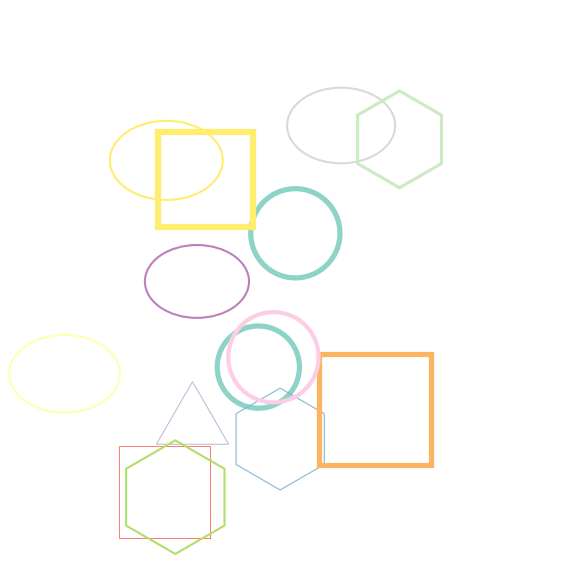[{"shape": "circle", "thickness": 2.5, "radius": 0.39, "center": [0.511, 0.595]}, {"shape": "circle", "thickness": 2.5, "radius": 0.36, "center": [0.447, 0.363]}, {"shape": "oval", "thickness": 1, "radius": 0.48, "center": [0.112, 0.352]}, {"shape": "triangle", "thickness": 0.5, "radius": 0.36, "center": [0.333, 0.266]}, {"shape": "square", "thickness": 0.5, "radius": 0.4, "center": [0.285, 0.147]}, {"shape": "hexagon", "thickness": 0.5, "radius": 0.44, "center": [0.485, 0.239]}, {"shape": "square", "thickness": 2.5, "radius": 0.48, "center": [0.649, 0.29]}, {"shape": "hexagon", "thickness": 1, "radius": 0.49, "center": [0.304, 0.138]}, {"shape": "circle", "thickness": 2, "radius": 0.39, "center": [0.473, 0.381]}, {"shape": "oval", "thickness": 1, "radius": 0.47, "center": [0.591, 0.782]}, {"shape": "oval", "thickness": 1, "radius": 0.45, "center": [0.341, 0.512]}, {"shape": "hexagon", "thickness": 1.5, "radius": 0.42, "center": [0.692, 0.758]}, {"shape": "oval", "thickness": 1, "radius": 0.49, "center": [0.288, 0.721]}, {"shape": "square", "thickness": 3, "radius": 0.41, "center": [0.357, 0.688]}]